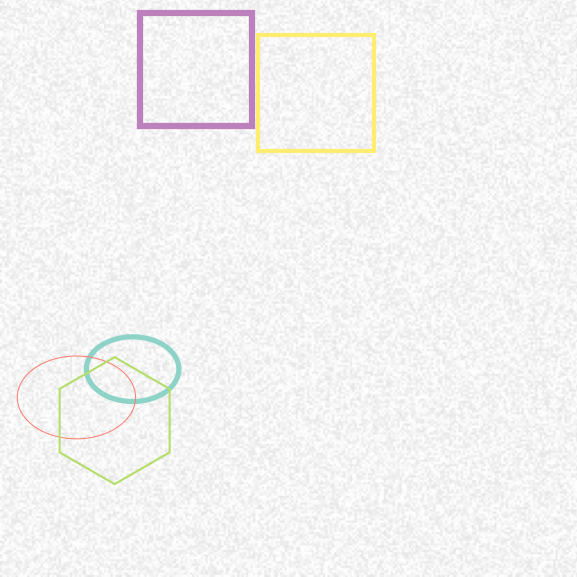[{"shape": "oval", "thickness": 2.5, "radius": 0.4, "center": [0.23, 0.36]}, {"shape": "oval", "thickness": 0.5, "radius": 0.51, "center": [0.132, 0.311]}, {"shape": "hexagon", "thickness": 1, "radius": 0.55, "center": [0.199, 0.271]}, {"shape": "square", "thickness": 3, "radius": 0.49, "center": [0.339, 0.879]}, {"shape": "square", "thickness": 2, "radius": 0.5, "center": [0.548, 0.839]}]